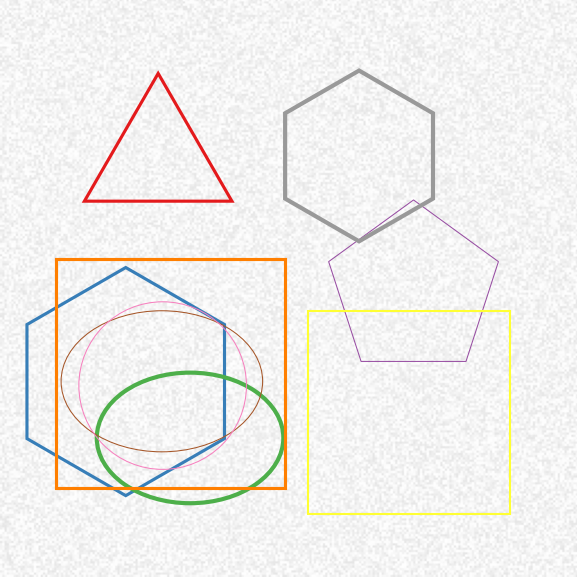[{"shape": "triangle", "thickness": 1.5, "radius": 0.74, "center": [0.274, 0.725]}, {"shape": "hexagon", "thickness": 1.5, "radius": 0.99, "center": [0.218, 0.338]}, {"shape": "oval", "thickness": 2, "radius": 0.81, "center": [0.329, 0.241]}, {"shape": "pentagon", "thickness": 0.5, "radius": 0.77, "center": [0.716, 0.498]}, {"shape": "square", "thickness": 1.5, "radius": 0.99, "center": [0.295, 0.352]}, {"shape": "square", "thickness": 1, "radius": 0.88, "center": [0.708, 0.285]}, {"shape": "oval", "thickness": 0.5, "radius": 0.87, "center": [0.28, 0.339]}, {"shape": "circle", "thickness": 0.5, "radius": 0.73, "center": [0.282, 0.331]}, {"shape": "hexagon", "thickness": 2, "radius": 0.74, "center": [0.622, 0.729]}]